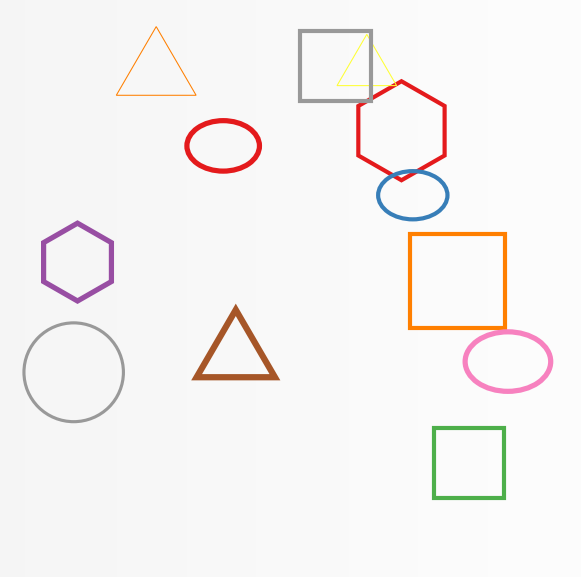[{"shape": "oval", "thickness": 2.5, "radius": 0.31, "center": [0.384, 0.747]}, {"shape": "hexagon", "thickness": 2, "radius": 0.43, "center": [0.691, 0.773]}, {"shape": "oval", "thickness": 2, "radius": 0.3, "center": [0.71, 0.661]}, {"shape": "square", "thickness": 2, "radius": 0.3, "center": [0.807, 0.197]}, {"shape": "hexagon", "thickness": 2.5, "radius": 0.34, "center": [0.133, 0.545]}, {"shape": "square", "thickness": 2, "radius": 0.41, "center": [0.787, 0.513]}, {"shape": "triangle", "thickness": 0.5, "radius": 0.4, "center": [0.269, 0.874]}, {"shape": "triangle", "thickness": 0.5, "radius": 0.3, "center": [0.631, 0.88]}, {"shape": "triangle", "thickness": 3, "radius": 0.39, "center": [0.406, 0.385]}, {"shape": "oval", "thickness": 2.5, "radius": 0.37, "center": [0.874, 0.373]}, {"shape": "circle", "thickness": 1.5, "radius": 0.43, "center": [0.127, 0.355]}, {"shape": "square", "thickness": 2, "radius": 0.31, "center": [0.577, 0.885]}]